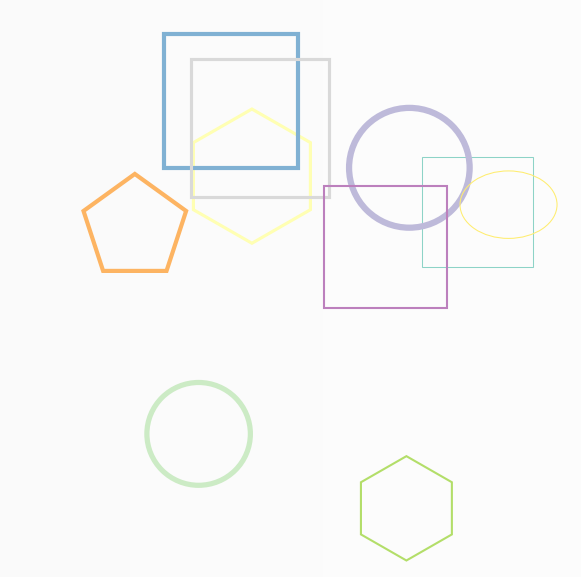[{"shape": "square", "thickness": 0.5, "radius": 0.48, "center": [0.821, 0.632]}, {"shape": "hexagon", "thickness": 1.5, "radius": 0.58, "center": [0.433, 0.694]}, {"shape": "circle", "thickness": 3, "radius": 0.52, "center": [0.704, 0.709]}, {"shape": "square", "thickness": 2, "radius": 0.58, "center": [0.397, 0.824]}, {"shape": "pentagon", "thickness": 2, "radius": 0.46, "center": [0.232, 0.605]}, {"shape": "hexagon", "thickness": 1, "radius": 0.45, "center": [0.699, 0.119]}, {"shape": "square", "thickness": 1.5, "radius": 0.6, "center": [0.448, 0.778]}, {"shape": "square", "thickness": 1, "radius": 0.53, "center": [0.663, 0.571]}, {"shape": "circle", "thickness": 2.5, "radius": 0.45, "center": [0.342, 0.248]}, {"shape": "oval", "thickness": 0.5, "radius": 0.42, "center": [0.875, 0.645]}]